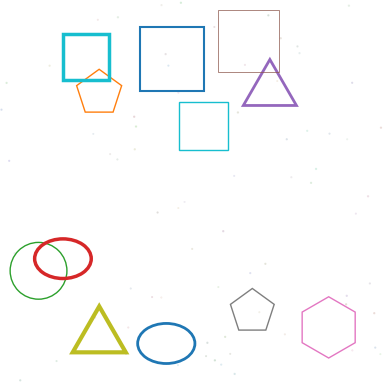[{"shape": "square", "thickness": 1.5, "radius": 0.41, "center": [0.447, 0.846]}, {"shape": "oval", "thickness": 2, "radius": 0.37, "center": [0.432, 0.108]}, {"shape": "pentagon", "thickness": 1, "radius": 0.31, "center": [0.258, 0.759]}, {"shape": "circle", "thickness": 1, "radius": 0.37, "center": [0.1, 0.297]}, {"shape": "oval", "thickness": 2.5, "radius": 0.37, "center": [0.163, 0.328]}, {"shape": "triangle", "thickness": 2, "radius": 0.4, "center": [0.701, 0.766]}, {"shape": "square", "thickness": 0.5, "radius": 0.4, "center": [0.646, 0.893]}, {"shape": "hexagon", "thickness": 1, "radius": 0.4, "center": [0.854, 0.15]}, {"shape": "pentagon", "thickness": 1, "radius": 0.3, "center": [0.655, 0.191]}, {"shape": "triangle", "thickness": 3, "radius": 0.4, "center": [0.258, 0.125]}, {"shape": "square", "thickness": 1, "radius": 0.31, "center": [0.528, 0.672]}, {"shape": "square", "thickness": 2.5, "radius": 0.3, "center": [0.223, 0.852]}]